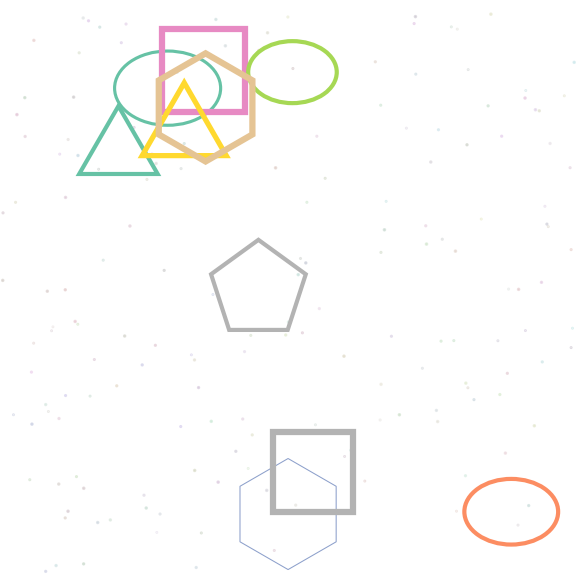[{"shape": "triangle", "thickness": 2, "radius": 0.39, "center": [0.205, 0.737]}, {"shape": "oval", "thickness": 1.5, "radius": 0.46, "center": [0.29, 0.846]}, {"shape": "oval", "thickness": 2, "radius": 0.41, "center": [0.885, 0.113]}, {"shape": "hexagon", "thickness": 0.5, "radius": 0.48, "center": [0.499, 0.109]}, {"shape": "square", "thickness": 3, "radius": 0.36, "center": [0.352, 0.877]}, {"shape": "oval", "thickness": 2, "radius": 0.38, "center": [0.506, 0.874]}, {"shape": "triangle", "thickness": 2.5, "radius": 0.42, "center": [0.319, 0.772]}, {"shape": "hexagon", "thickness": 3, "radius": 0.47, "center": [0.356, 0.813]}, {"shape": "square", "thickness": 3, "radius": 0.34, "center": [0.542, 0.182]}, {"shape": "pentagon", "thickness": 2, "radius": 0.43, "center": [0.447, 0.498]}]